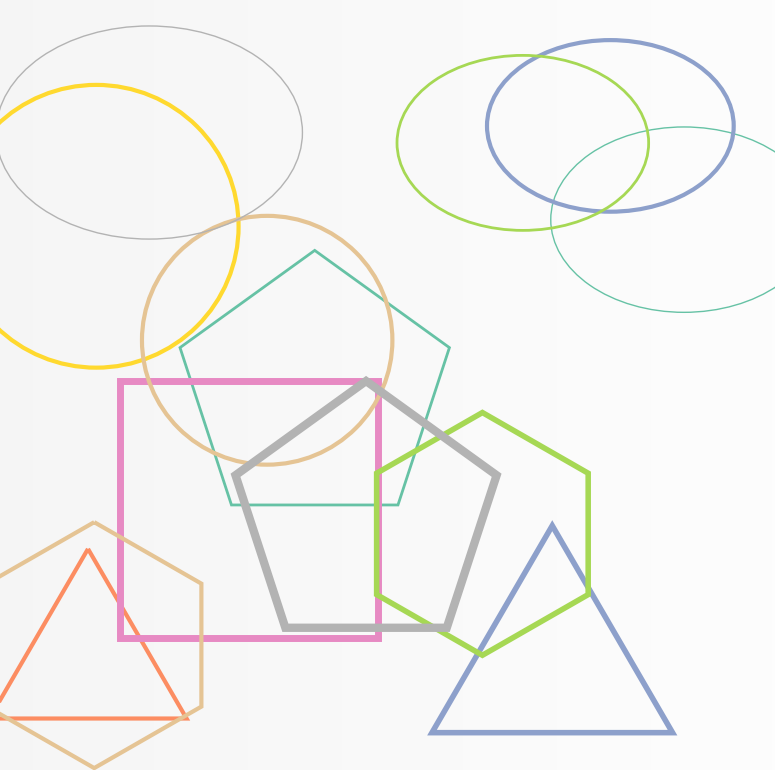[{"shape": "oval", "thickness": 0.5, "radius": 0.86, "center": [0.883, 0.715]}, {"shape": "pentagon", "thickness": 1, "radius": 0.91, "center": [0.406, 0.492]}, {"shape": "triangle", "thickness": 1.5, "radius": 0.73, "center": [0.114, 0.14]}, {"shape": "oval", "thickness": 1.5, "radius": 0.8, "center": [0.788, 0.836]}, {"shape": "triangle", "thickness": 2, "radius": 0.9, "center": [0.713, 0.138]}, {"shape": "square", "thickness": 2.5, "radius": 0.83, "center": [0.322, 0.338]}, {"shape": "oval", "thickness": 1, "radius": 0.81, "center": [0.675, 0.814]}, {"shape": "hexagon", "thickness": 2, "radius": 0.79, "center": [0.622, 0.307]}, {"shape": "circle", "thickness": 1.5, "radius": 0.92, "center": [0.124, 0.706]}, {"shape": "hexagon", "thickness": 1.5, "radius": 0.8, "center": [0.122, 0.162]}, {"shape": "circle", "thickness": 1.5, "radius": 0.81, "center": [0.345, 0.558]}, {"shape": "pentagon", "thickness": 3, "radius": 0.89, "center": [0.472, 0.328]}, {"shape": "oval", "thickness": 0.5, "radius": 0.99, "center": [0.193, 0.828]}]